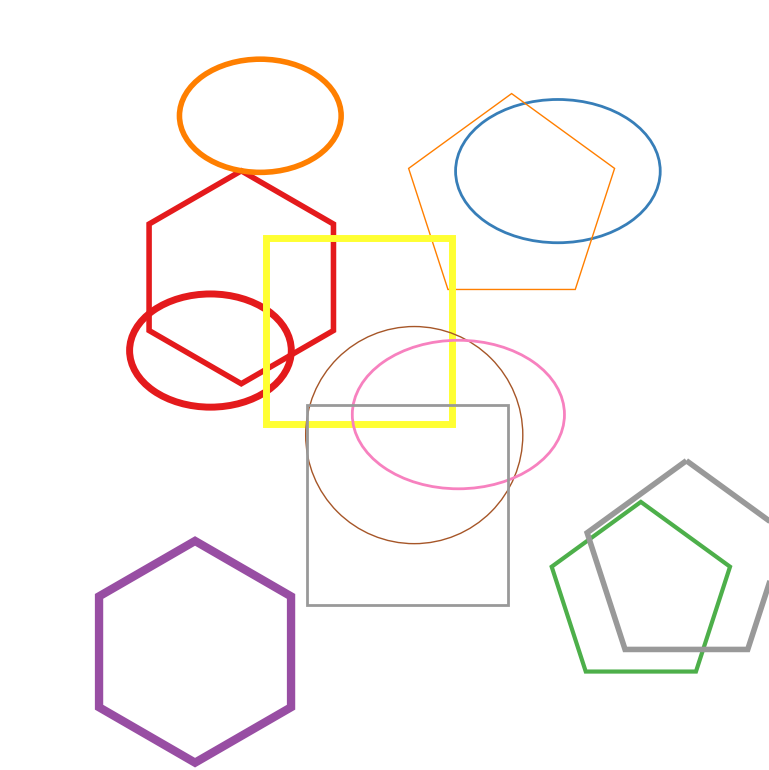[{"shape": "hexagon", "thickness": 2, "radius": 0.69, "center": [0.313, 0.64]}, {"shape": "oval", "thickness": 2.5, "radius": 0.52, "center": [0.273, 0.545]}, {"shape": "oval", "thickness": 1, "radius": 0.66, "center": [0.725, 0.778]}, {"shape": "pentagon", "thickness": 1.5, "radius": 0.61, "center": [0.832, 0.226]}, {"shape": "hexagon", "thickness": 3, "radius": 0.72, "center": [0.253, 0.153]}, {"shape": "oval", "thickness": 2, "radius": 0.52, "center": [0.338, 0.85]}, {"shape": "pentagon", "thickness": 0.5, "radius": 0.7, "center": [0.664, 0.738]}, {"shape": "square", "thickness": 2.5, "radius": 0.6, "center": [0.466, 0.57]}, {"shape": "circle", "thickness": 0.5, "radius": 0.7, "center": [0.538, 0.435]}, {"shape": "oval", "thickness": 1, "radius": 0.69, "center": [0.595, 0.462]}, {"shape": "pentagon", "thickness": 2, "radius": 0.68, "center": [0.891, 0.266]}, {"shape": "square", "thickness": 1, "radius": 0.65, "center": [0.529, 0.344]}]